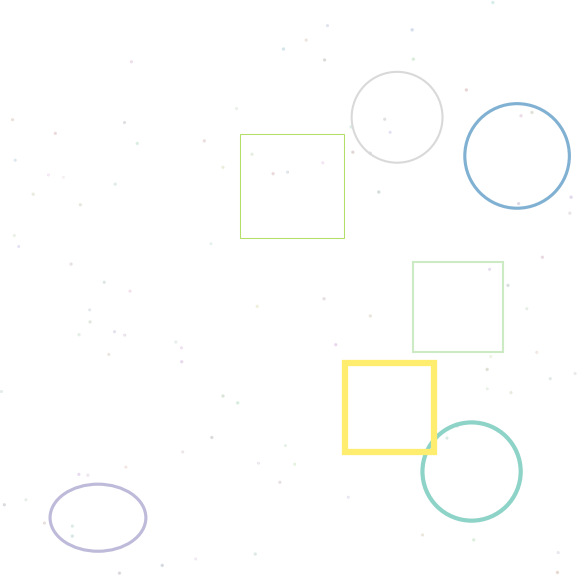[{"shape": "circle", "thickness": 2, "radius": 0.43, "center": [0.817, 0.183]}, {"shape": "oval", "thickness": 1.5, "radius": 0.41, "center": [0.17, 0.103]}, {"shape": "circle", "thickness": 1.5, "radius": 0.45, "center": [0.895, 0.729]}, {"shape": "square", "thickness": 0.5, "radius": 0.45, "center": [0.506, 0.677]}, {"shape": "circle", "thickness": 1, "radius": 0.39, "center": [0.688, 0.796]}, {"shape": "square", "thickness": 1, "radius": 0.39, "center": [0.793, 0.468]}, {"shape": "square", "thickness": 3, "radius": 0.38, "center": [0.675, 0.293]}]